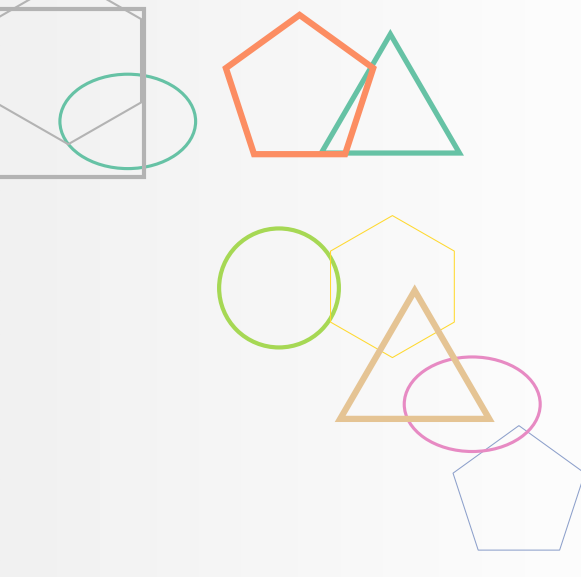[{"shape": "oval", "thickness": 1.5, "radius": 0.58, "center": [0.22, 0.789]}, {"shape": "triangle", "thickness": 2.5, "radius": 0.69, "center": [0.672, 0.803]}, {"shape": "pentagon", "thickness": 3, "radius": 0.67, "center": [0.515, 0.84]}, {"shape": "pentagon", "thickness": 0.5, "radius": 0.6, "center": [0.893, 0.143]}, {"shape": "oval", "thickness": 1.5, "radius": 0.58, "center": [0.812, 0.299]}, {"shape": "circle", "thickness": 2, "radius": 0.52, "center": [0.48, 0.501]}, {"shape": "hexagon", "thickness": 0.5, "radius": 0.61, "center": [0.675, 0.503]}, {"shape": "triangle", "thickness": 3, "radius": 0.74, "center": [0.713, 0.348]}, {"shape": "hexagon", "thickness": 1, "radius": 0.72, "center": [0.117, 0.894]}, {"shape": "square", "thickness": 2, "radius": 0.73, "center": [0.102, 0.838]}]